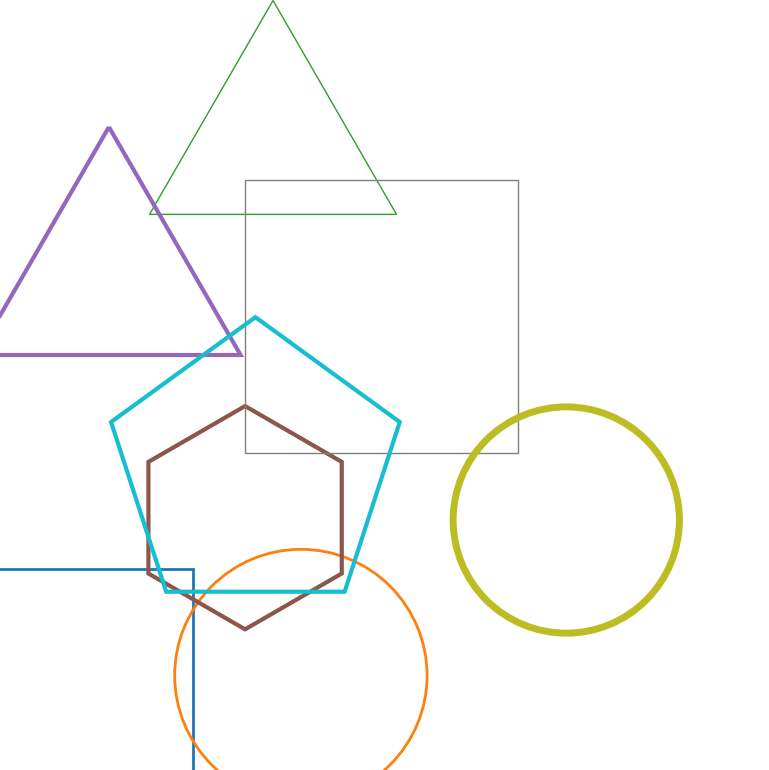[{"shape": "square", "thickness": 1, "radius": 0.7, "center": [0.11, 0.121]}, {"shape": "circle", "thickness": 1, "radius": 0.82, "center": [0.391, 0.123]}, {"shape": "triangle", "thickness": 0.5, "radius": 0.93, "center": [0.355, 0.814]}, {"shape": "triangle", "thickness": 1.5, "radius": 0.99, "center": [0.141, 0.638]}, {"shape": "hexagon", "thickness": 1.5, "radius": 0.72, "center": [0.318, 0.328]}, {"shape": "square", "thickness": 0.5, "radius": 0.88, "center": [0.496, 0.589]}, {"shape": "circle", "thickness": 2.5, "radius": 0.73, "center": [0.735, 0.325]}, {"shape": "pentagon", "thickness": 1.5, "radius": 0.99, "center": [0.332, 0.391]}]